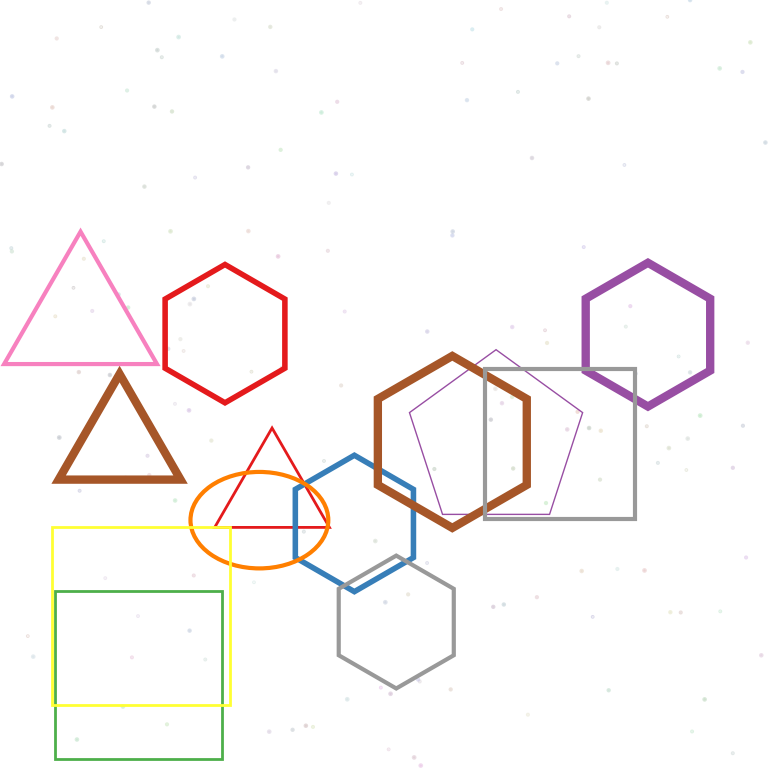[{"shape": "triangle", "thickness": 1, "radius": 0.43, "center": [0.353, 0.358]}, {"shape": "hexagon", "thickness": 2, "radius": 0.45, "center": [0.292, 0.567]}, {"shape": "hexagon", "thickness": 2, "radius": 0.44, "center": [0.46, 0.32]}, {"shape": "square", "thickness": 1, "radius": 0.54, "center": [0.18, 0.123]}, {"shape": "hexagon", "thickness": 3, "radius": 0.47, "center": [0.841, 0.565]}, {"shape": "pentagon", "thickness": 0.5, "radius": 0.59, "center": [0.644, 0.428]}, {"shape": "oval", "thickness": 1.5, "radius": 0.45, "center": [0.337, 0.324]}, {"shape": "square", "thickness": 1, "radius": 0.58, "center": [0.183, 0.2]}, {"shape": "triangle", "thickness": 3, "radius": 0.46, "center": [0.155, 0.423]}, {"shape": "hexagon", "thickness": 3, "radius": 0.56, "center": [0.587, 0.426]}, {"shape": "triangle", "thickness": 1.5, "radius": 0.57, "center": [0.105, 0.585]}, {"shape": "square", "thickness": 1.5, "radius": 0.48, "center": [0.727, 0.424]}, {"shape": "hexagon", "thickness": 1.5, "radius": 0.43, "center": [0.515, 0.192]}]